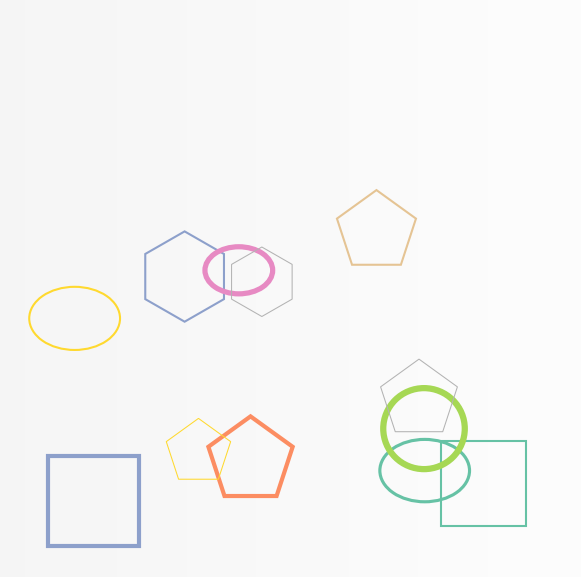[{"shape": "square", "thickness": 1, "radius": 0.37, "center": [0.832, 0.162]}, {"shape": "oval", "thickness": 1.5, "radius": 0.39, "center": [0.731, 0.184]}, {"shape": "pentagon", "thickness": 2, "radius": 0.38, "center": [0.431, 0.202]}, {"shape": "square", "thickness": 2, "radius": 0.39, "center": [0.161, 0.131]}, {"shape": "hexagon", "thickness": 1, "radius": 0.39, "center": [0.318, 0.52]}, {"shape": "oval", "thickness": 2.5, "radius": 0.29, "center": [0.411, 0.531]}, {"shape": "circle", "thickness": 3, "radius": 0.35, "center": [0.729, 0.257]}, {"shape": "oval", "thickness": 1, "radius": 0.39, "center": [0.128, 0.448]}, {"shape": "pentagon", "thickness": 0.5, "radius": 0.29, "center": [0.341, 0.216]}, {"shape": "pentagon", "thickness": 1, "radius": 0.36, "center": [0.648, 0.598]}, {"shape": "pentagon", "thickness": 0.5, "radius": 0.35, "center": [0.721, 0.308]}, {"shape": "hexagon", "thickness": 0.5, "radius": 0.3, "center": [0.45, 0.511]}]